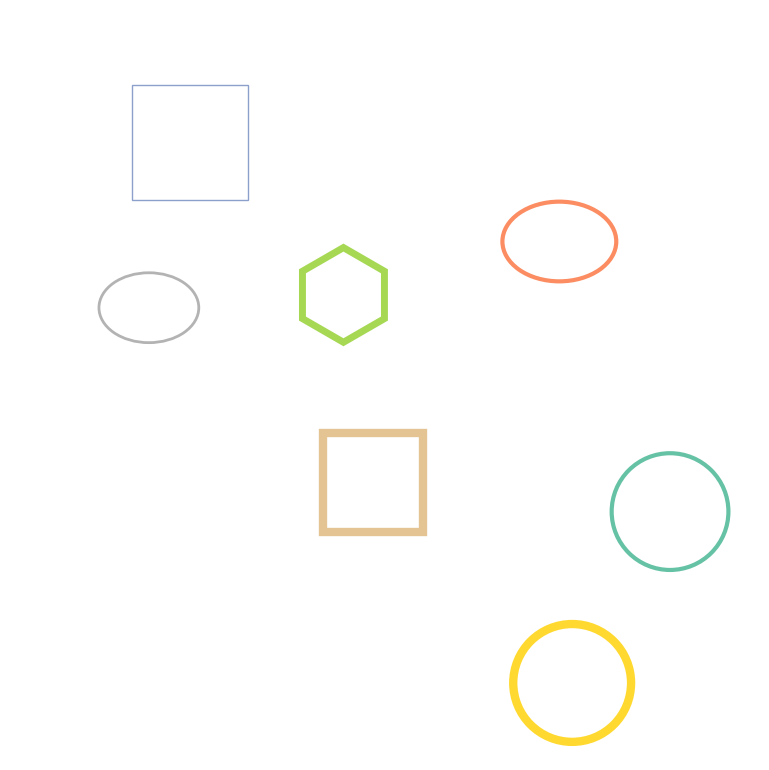[{"shape": "circle", "thickness": 1.5, "radius": 0.38, "center": [0.87, 0.336]}, {"shape": "oval", "thickness": 1.5, "radius": 0.37, "center": [0.726, 0.686]}, {"shape": "square", "thickness": 0.5, "radius": 0.38, "center": [0.246, 0.815]}, {"shape": "hexagon", "thickness": 2.5, "radius": 0.31, "center": [0.446, 0.617]}, {"shape": "circle", "thickness": 3, "radius": 0.38, "center": [0.743, 0.113]}, {"shape": "square", "thickness": 3, "radius": 0.32, "center": [0.484, 0.373]}, {"shape": "oval", "thickness": 1, "radius": 0.32, "center": [0.193, 0.6]}]